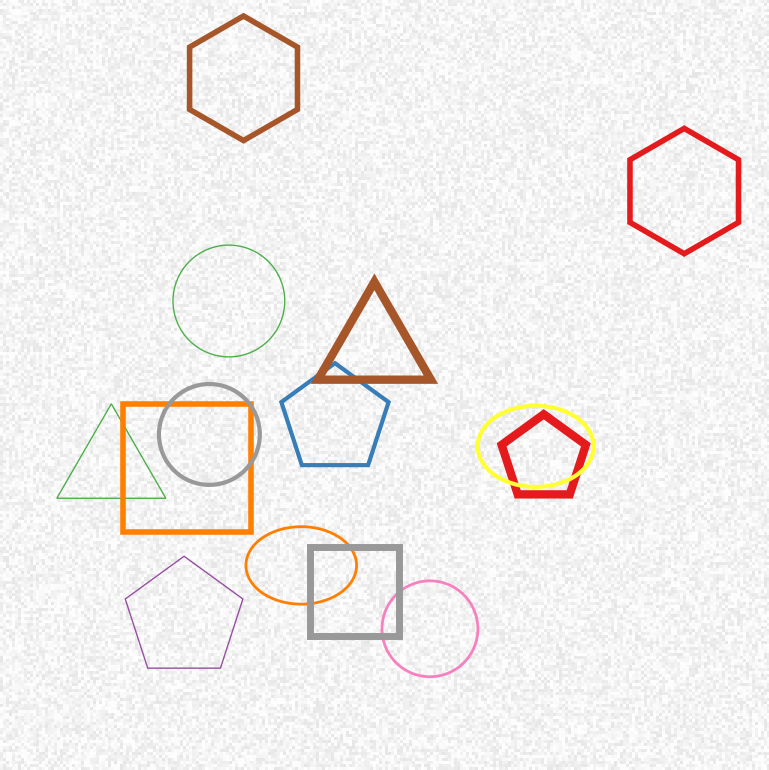[{"shape": "pentagon", "thickness": 3, "radius": 0.29, "center": [0.706, 0.404]}, {"shape": "hexagon", "thickness": 2, "radius": 0.41, "center": [0.889, 0.752]}, {"shape": "pentagon", "thickness": 1.5, "radius": 0.37, "center": [0.435, 0.455]}, {"shape": "circle", "thickness": 0.5, "radius": 0.36, "center": [0.297, 0.609]}, {"shape": "triangle", "thickness": 0.5, "radius": 0.41, "center": [0.145, 0.394]}, {"shape": "pentagon", "thickness": 0.5, "radius": 0.4, "center": [0.239, 0.197]}, {"shape": "oval", "thickness": 1, "radius": 0.36, "center": [0.391, 0.266]}, {"shape": "square", "thickness": 2, "radius": 0.42, "center": [0.242, 0.392]}, {"shape": "oval", "thickness": 1.5, "radius": 0.38, "center": [0.696, 0.42]}, {"shape": "hexagon", "thickness": 2, "radius": 0.4, "center": [0.316, 0.898]}, {"shape": "triangle", "thickness": 3, "radius": 0.42, "center": [0.486, 0.549]}, {"shape": "circle", "thickness": 1, "radius": 0.31, "center": [0.558, 0.183]}, {"shape": "square", "thickness": 2.5, "radius": 0.29, "center": [0.461, 0.232]}, {"shape": "circle", "thickness": 1.5, "radius": 0.33, "center": [0.272, 0.436]}]